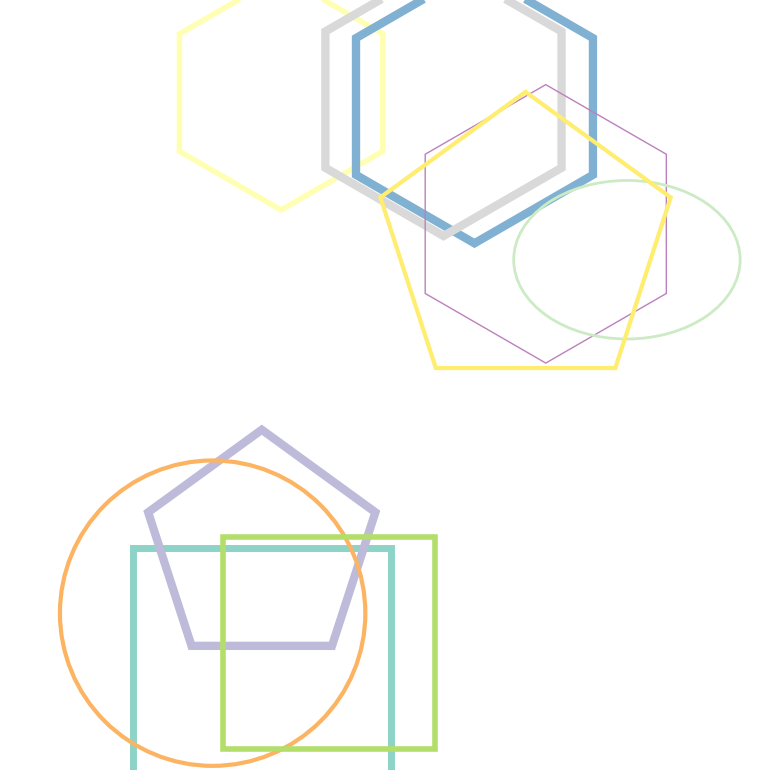[{"shape": "square", "thickness": 2.5, "radius": 0.84, "center": [0.34, 0.12]}, {"shape": "hexagon", "thickness": 2, "radius": 0.76, "center": [0.365, 0.88]}, {"shape": "pentagon", "thickness": 3, "radius": 0.78, "center": [0.34, 0.287]}, {"shape": "hexagon", "thickness": 3, "radius": 0.89, "center": [0.616, 0.862]}, {"shape": "circle", "thickness": 1.5, "radius": 0.99, "center": [0.276, 0.204]}, {"shape": "square", "thickness": 2, "radius": 0.69, "center": [0.427, 0.165]}, {"shape": "hexagon", "thickness": 3, "radius": 0.89, "center": [0.576, 0.871]}, {"shape": "hexagon", "thickness": 0.5, "radius": 0.9, "center": [0.709, 0.709]}, {"shape": "oval", "thickness": 1, "radius": 0.74, "center": [0.814, 0.663]}, {"shape": "pentagon", "thickness": 1.5, "radius": 0.99, "center": [0.683, 0.682]}]